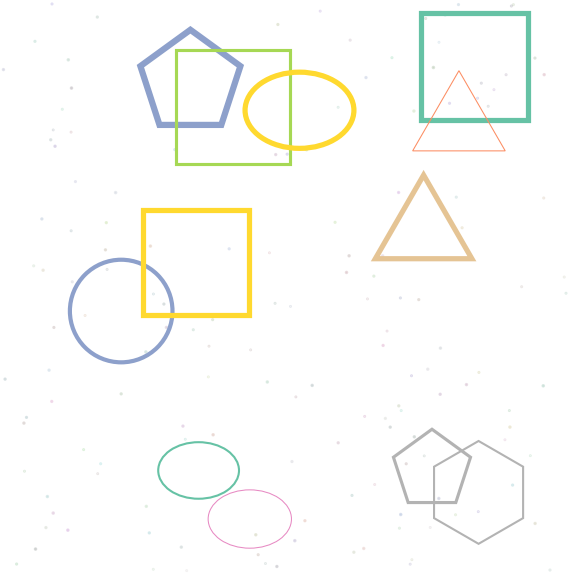[{"shape": "square", "thickness": 2.5, "radius": 0.46, "center": [0.822, 0.884]}, {"shape": "oval", "thickness": 1, "radius": 0.35, "center": [0.344, 0.184]}, {"shape": "triangle", "thickness": 0.5, "radius": 0.46, "center": [0.795, 0.784]}, {"shape": "pentagon", "thickness": 3, "radius": 0.46, "center": [0.33, 0.856]}, {"shape": "circle", "thickness": 2, "radius": 0.44, "center": [0.21, 0.461]}, {"shape": "oval", "thickness": 0.5, "radius": 0.36, "center": [0.433, 0.1]}, {"shape": "square", "thickness": 1.5, "radius": 0.49, "center": [0.403, 0.813]}, {"shape": "square", "thickness": 2.5, "radius": 0.46, "center": [0.339, 0.545]}, {"shape": "oval", "thickness": 2.5, "radius": 0.47, "center": [0.519, 0.808]}, {"shape": "triangle", "thickness": 2.5, "radius": 0.48, "center": [0.734, 0.599]}, {"shape": "pentagon", "thickness": 1.5, "radius": 0.35, "center": [0.748, 0.186]}, {"shape": "hexagon", "thickness": 1, "radius": 0.45, "center": [0.829, 0.146]}]